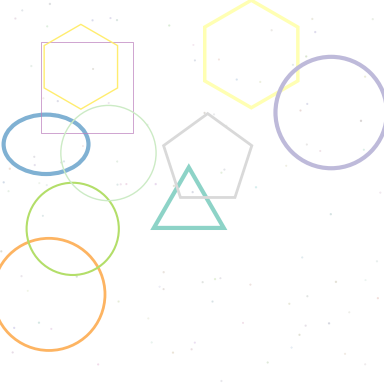[{"shape": "triangle", "thickness": 3, "radius": 0.52, "center": [0.49, 0.46]}, {"shape": "hexagon", "thickness": 2.5, "radius": 0.7, "center": [0.653, 0.86]}, {"shape": "circle", "thickness": 3, "radius": 0.72, "center": [0.86, 0.708]}, {"shape": "oval", "thickness": 3, "radius": 0.55, "center": [0.12, 0.625]}, {"shape": "circle", "thickness": 2, "radius": 0.73, "center": [0.127, 0.235]}, {"shape": "circle", "thickness": 1.5, "radius": 0.6, "center": [0.189, 0.406]}, {"shape": "pentagon", "thickness": 2, "radius": 0.6, "center": [0.539, 0.585]}, {"shape": "square", "thickness": 0.5, "radius": 0.59, "center": [0.226, 0.772]}, {"shape": "circle", "thickness": 1, "radius": 0.62, "center": [0.282, 0.602]}, {"shape": "hexagon", "thickness": 1, "radius": 0.55, "center": [0.21, 0.827]}]